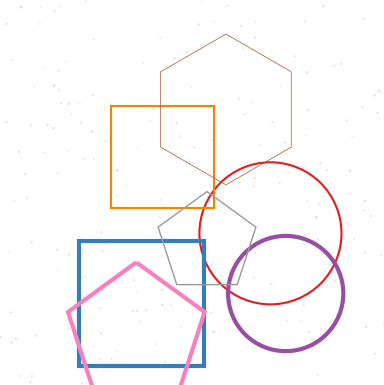[{"shape": "circle", "thickness": 1.5, "radius": 0.92, "center": [0.702, 0.394]}, {"shape": "square", "thickness": 3, "radius": 0.81, "center": [0.367, 0.211]}, {"shape": "circle", "thickness": 3, "radius": 0.75, "center": [0.742, 0.238]}, {"shape": "square", "thickness": 1.5, "radius": 0.67, "center": [0.423, 0.592]}, {"shape": "hexagon", "thickness": 0.5, "radius": 0.98, "center": [0.587, 0.716]}, {"shape": "pentagon", "thickness": 3, "radius": 0.93, "center": [0.354, 0.132]}, {"shape": "pentagon", "thickness": 1, "radius": 0.67, "center": [0.538, 0.369]}]